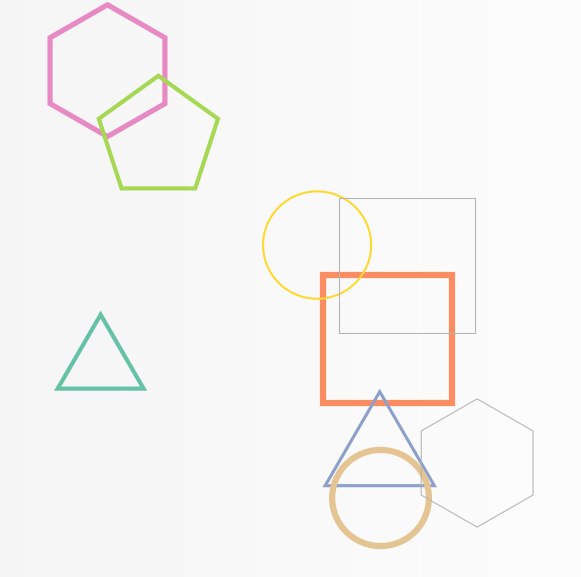[{"shape": "triangle", "thickness": 2, "radius": 0.43, "center": [0.173, 0.369]}, {"shape": "square", "thickness": 3, "radius": 0.56, "center": [0.666, 0.413]}, {"shape": "triangle", "thickness": 1.5, "radius": 0.54, "center": [0.653, 0.212]}, {"shape": "hexagon", "thickness": 2.5, "radius": 0.57, "center": [0.185, 0.877]}, {"shape": "pentagon", "thickness": 2, "radius": 0.54, "center": [0.273, 0.76]}, {"shape": "circle", "thickness": 1, "radius": 0.46, "center": [0.546, 0.575]}, {"shape": "circle", "thickness": 3, "radius": 0.42, "center": [0.655, 0.137]}, {"shape": "square", "thickness": 0.5, "radius": 0.58, "center": [0.7, 0.539]}, {"shape": "hexagon", "thickness": 0.5, "radius": 0.56, "center": [0.821, 0.197]}]